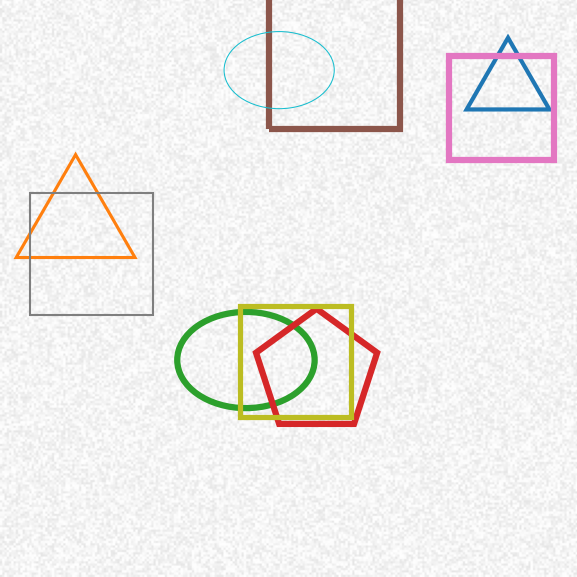[{"shape": "triangle", "thickness": 2, "radius": 0.41, "center": [0.88, 0.851]}, {"shape": "triangle", "thickness": 1.5, "radius": 0.59, "center": [0.131, 0.613]}, {"shape": "oval", "thickness": 3, "radius": 0.59, "center": [0.426, 0.376]}, {"shape": "pentagon", "thickness": 3, "radius": 0.55, "center": [0.548, 0.354]}, {"shape": "square", "thickness": 3, "radius": 0.56, "center": [0.579, 0.889]}, {"shape": "square", "thickness": 3, "radius": 0.45, "center": [0.869, 0.812]}, {"shape": "square", "thickness": 1, "radius": 0.53, "center": [0.159, 0.559]}, {"shape": "square", "thickness": 2.5, "radius": 0.48, "center": [0.512, 0.373]}, {"shape": "oval", "thickness": 0.5, "radius": 0.48, "center": [0.483, 0.878]}]